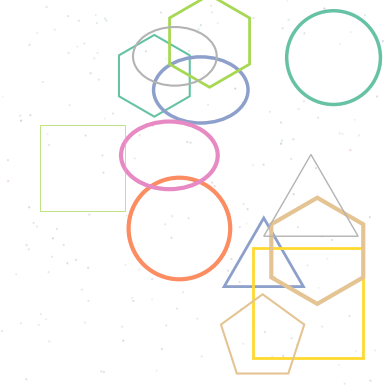[{"shape": "circle", "thickness": 2.5, "radius": 0.61, "center": [0.866, 0.85]}, {"shape": "hexagon", "thickness": 1.5, "radius": 0.53, "center": [0.401, 0.803]}, {"shape": "circle", "thickness": 3, "radius": 0.66, "center": [0.466, 0.407]}, {"shape": "triangle", "thickness": 2, "radius": 0.59, "center": [0.685, 0.315]}, {"shape": "oval", "thickness": 2.5, "radius": 0.61, "center": [0.522, 0.766]}, {"shape": "oval", "thickness": 3, "radius": 0.63, "center": [0.44, 0.596]}, {"shape": "square", "thickness": 0.5, "radius": 0.56, "center": [0.214, 0.563]}, {"shape": "hexagon", "thickness": 2, "radius": 0.6, "center": [0.544, 0.893]}, {"shape": "square", "thickness": 2, "radius": 0.71, "center": [0.8, 0.214]}, {"shape": "pentagon", "thickness": 1.5, "radius": 0.57, "center": [0.682, 0.122]}, {"shape": "hexagon", "thickness": 3, "radius": 0.69, "center": [0.824, 0.349]}, {"shape": "triangle", "thickness": 1, "radius": 0.71, "center": [0.808, 0.457]}, {"shape": "oval", "thickness": 1.5, "radius": 0.54, "center": [0.454, 0.854]}]